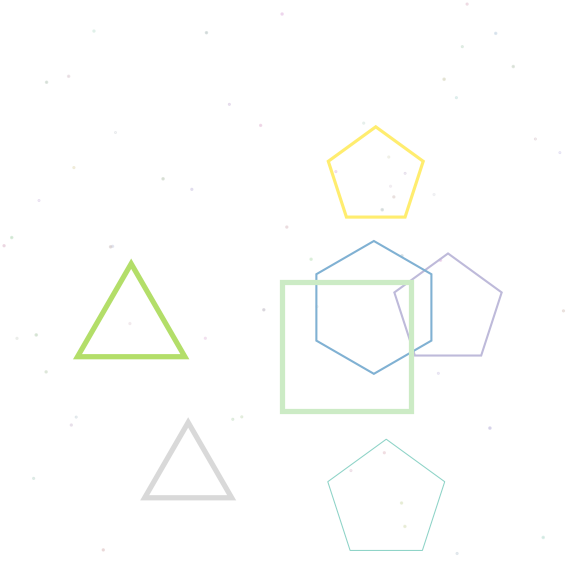[{"shape": "pentagon", "thickness": 0.5, "radius": 0.53, "center": [0.669, 0.132]}, {"shape": "pentagon", "thickness": 1, "radius": 0.49, "center": [0.776, 0.463]}, {"shape": "hexagon", "thickness": 1, "radius": 0.57, "center": [0.647, 0.467]}, {"shape": "triangle", "thickness": 2.5, "radius": 0.54, "center": [0.227, 0.435]}, {"shape": "triangle", "thickness": 2.5, "radius": 0.43, "center": [0.326, 0.181]}, {"shape": "square", "thickness": 2.5, "radius": 0.56, "center": [0.6, 0.399]}, {"shape": "pentagon", "thickness": 1.5, "radius": 0.43, "center": [0.651, 0.693]}]